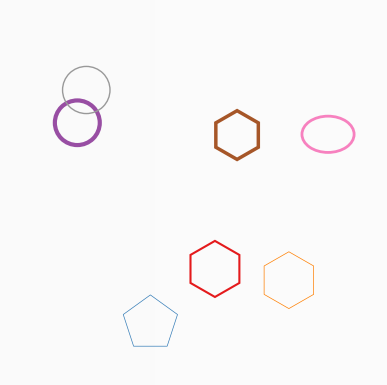[{"shape": "hexagon", "thickness": 1.5, "radius": 0.36, "center": [0.555, 0.301]}, {"shape": "pentagon", "thickness": 0.5, "radius": 0.37, "center": [0.388, 0.16]}, {"shape": "circle", "thickness": 3, "radius": 0.29, "center": [0.2, 0.681]}, {"shape": "hexagon", "thickness": 0.5, "radius": 0.37, "center": [0.746, 0.272]}, {"shape": "hexagon", "thickness": 2.5, "radius": 0.32, "center": [0.612, 0.649]}, {"shape": "oval", "thickness": 2, "radius": 0.34, "center": [0.847, 0.651]}, {"shape": "circle", "thickness": 1, "radius": 0.31, "center": [0.223, 0.766]}]